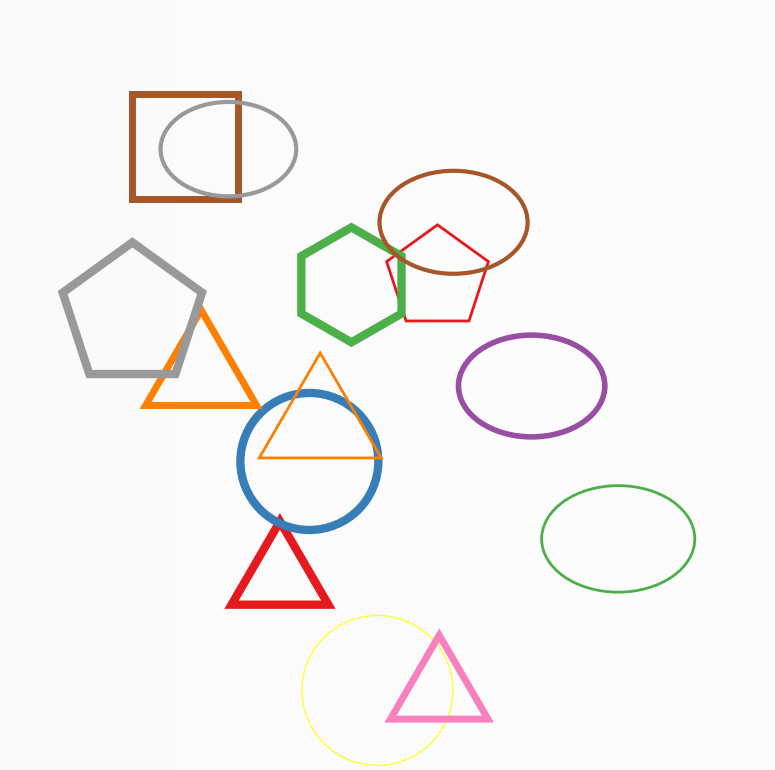[{"shape": "triangle", "thickness": 3, "radius": 0.36, "center": [0.361, 0.251]}, {"shape": "pentagon", "thickness": 1, "radius": 0.35, "center": [0.565, 0.639]}, {"shape": "circle", "thickness": 3, "radius": 0.44, "center": [0.399, 0.401]}, {"shape": "hexagon", "thickness": 3, "radius": 0.37, "center": [0.453, 0.63]}, {"shape": "oval", "thickness": 1, "radius": 0.49, "center": [0.798, 0.3]}, {"shape": "oval", "thickness": 2, "radius": 0.47, "center": [0.686, 0.499]}, {"shape": "triangle", "thickness": 2.5, "radius": 0.41, "center": [0.259, 0.515]}, {"shape": "triangle", "thickness": 1, "radius": 0.45, "center": [0.413, 0.451]}, {"shape": "circle", "thickness": 0.5, "radius": 0.49, "center": [0.487, 0.103]}, {"shape": "oval", "thickness": 1.5, "radius": 0.48, "center": [0.585, 0.711]}, {"shape": "square", "thickness": 2.5, "radius": 0.34, "center": [0.239, 0.809]}, {"shape": "triangle", "thickness": 2.5, "radius": 0.36, "center": [0.567, 0.102]}, {"shape": "oval", "thickness": 1.5, "radius": 0.44, "center": [0.295, 0.806]}, {"shape": "pentagon", "thickness": 3, "radius": 0.47, "center": [0.171, 0.591]}]